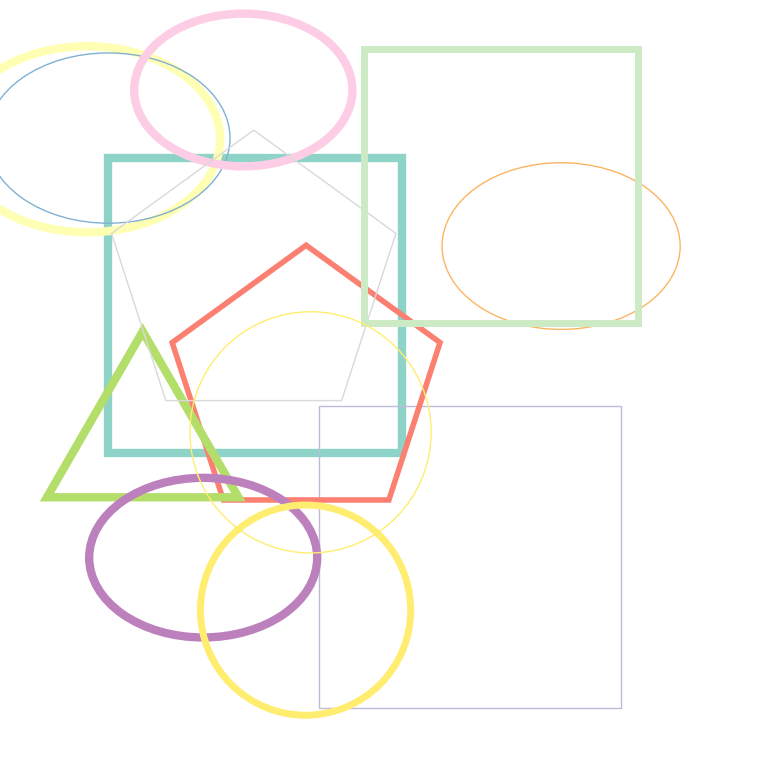[{"shape": "square", "thickness": 3, "radius": 0.96, "center": [0.331, 0.603]}, {"shape": "oval", "thickness": 3, "radius": 0.86, "center": [0.113, 0.819]}, {"shape": "square", "thickness": 0.5, "radius": 0.98, "center": [0.61, 0.277]}, {"shape": "pentagon", "thickness": 2, "radius": 0.91, "center": [0.398, 0.499]}, {"shape": "oval", "thickness": 0.5, "radius": 0.79, "center": [0.141, 0.821]}, {"shape": "oval", "thickness": 0.5, "radius": 0.77, "center": [0.729, 0.68]}, {"shape": "triangle", "thickness": 3, "radius": 0.72, "center": [0.185, 0.426]}, {"shape": "oval", "thickness": 3, "radius": 0.71, "center": [0.316, 0.883]}, {"shape": "pentagon", "thickness": 0.5, "radius": 0.97, "center": [0.33, 0.637]}, {"shape": "oval", "thickness": 3, "radius": 0.74, "center": [0.264, 0.276]}, {"shape": "square", "thickness": 2.5, "radius": 0.89, "center": [0.651, 0.759]}, {"shape": "circle", "thickness": 0.5, "radius": 0.78, "center": [0.403, 0.438]}, {"shape": "circle", "thickness": 2.5, "radius": 0.68, "center": [0.397, 0.208]}]